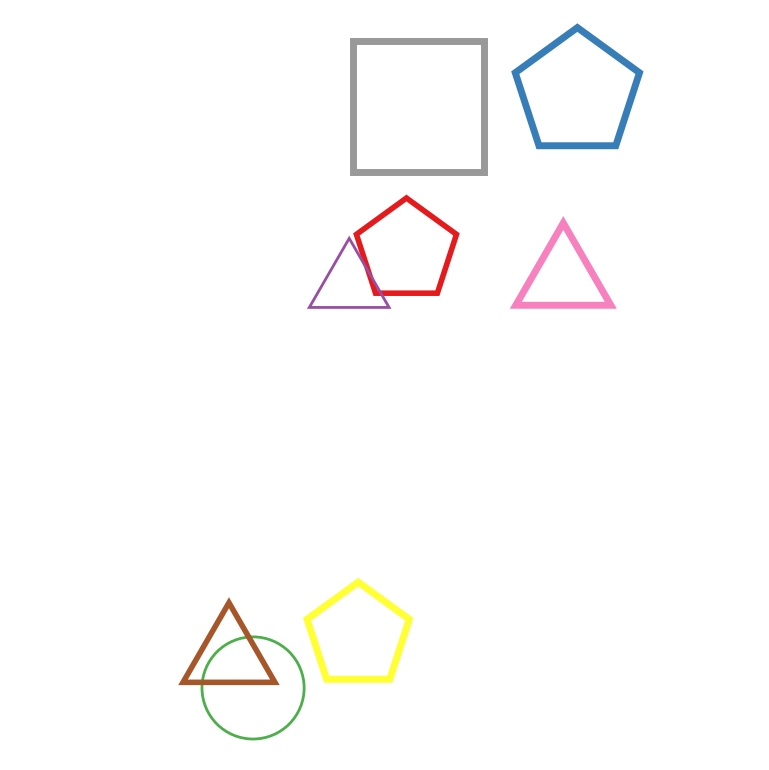[{"shape": "pentagon", "thickness": 2, "radius": 0.34, "center": [0.528, 0.675]}, {"shape": "pentagon", "thickness": 2.5, "radius": 0.42, "center": [0.75, 0.879]}, {"shape": "circle", "thickness": 1, "radius": 0.33, "center": [0.329, 0.107]}, {"shape": "triangle", "thickness": 1, "radius": 0.3, "center": [0.454, 0.631]}, {"shape": "pentagon", "thickness": 2.5, "radius": 0.35, "center": [0.465, 0.174]}, {"shape": "triangle", "thickness": 2, "radius": 0.34, "center": [0.297, 0.148]}, {"shape": "triangle", "thickness": 2.5, "radius": 0.36, "center": [0.732, 0.639]}, {"shape": "square", "thickness": 2.5, "radius": 0.42, "center": [0.543, 0.862]}]